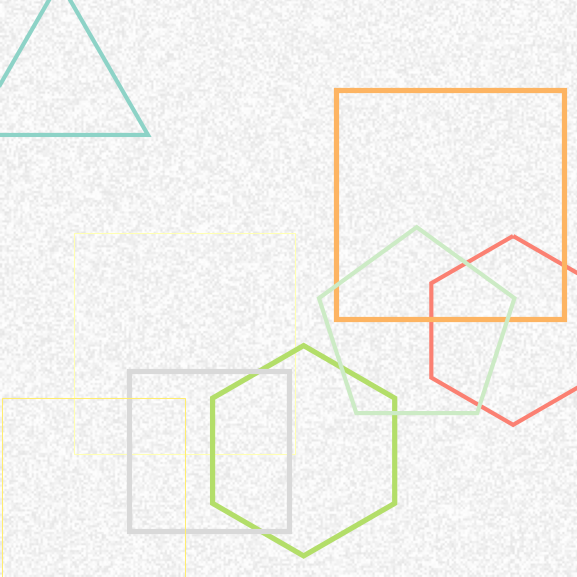[{"shape": "triangle", "thickness": 2, "radius": 0.88, "center": [0.103, 0.854]}, {"shape": "square", "thickness": 0.5, "radius": 0.96, "center": [0.319, 0.404]}, {"shape": "hexagon", "thickness": 2, "radius": 0.82, "center": [0.889, 0.427]}, {"shape": "square", "thickness": 2.5, "radius": 0.99, "center": [0.779, 0.644]}, {"shape": "hexagon", "thickness": 2.5, "radius": 0.91, "center": [0.526, 0.219]}, {"shape": "square", "thickness": 2.5, "radius": 0.69, "center": [0.362, 0.218]}, {"shape": "pentagon", "thickness": 2, "radius": 0.89, "center": [0.722, 0.428]}, {"shape": "square", "thickness": 0.5, "radius": 0.79, "center": [0.162, 0.152]}]